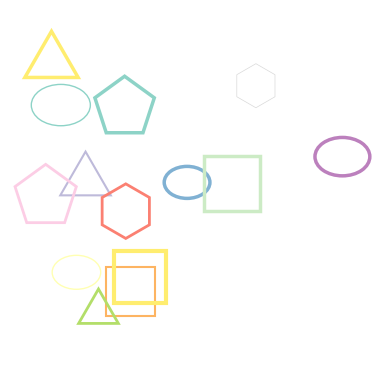[{"shape": "pentagon", "thickness": 2.5, "radius": 0.41, "center": [0.324, 0.721]}, {"shape": "oval", "thickness": 1, "radius": 0.38, "center": [0.158, 0.727]}, {"shape": "oval", "thickness": 1, "radius": 0.32, "center": [0.199, 0.293]}, {"shape": "triangle", "thickness": 1.5, "radius": 0.38, "center": [0.222, 0.53]}, {"shape": "hexagon", "thickness": 2, "radius": 0.35, "center": [0.327, 0.452]}, {"shape": "oval", "thickness": 2.5, "radius": 0.3, "center": [0.486, 0.526]}, {"shape": "square", "thickness": 1.5, "radius": 0.32, "center": [0.34, 0.244]}, {"shape": "triangle", "thickness": 2, "radius": 0.3, "center": [0.256, 0.19]}, {"shape": "pentagon", "thickness": 2, "radius": 0.42, "center": [0.119, 0.489]}, {"shape": "hexagon", "thickness": 0.5, "radius": 0.29, "center": [0.665, 0.777]}, {"shape": "oval", "thickness": 2.5, "radius": 0.36, "center": [0.889, 0.593]}, {"shape": "square", "thickness": 2.5, "radius": 0.36, "center": [0.603, 0.523]}, {"shape": "triangle", "thickness": 2.5, "radius": 0.4, "center": [0.134, 0.839]}, {"shape": "square", "thickness": 3, "radius": 0.34, "center": [0.364, 0.28]}]